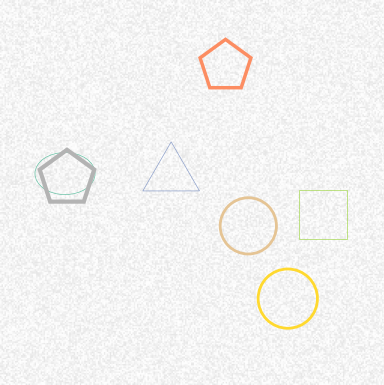[{"shape": "oval", "thickness": 0.5, "radius": 0.39, "center": [0.169, 0.549]}, {"shape": "pentagon", "thickness": 2.5, "radius": 0.35, "center": [0.586, 0.828]}, {"shape": "triangle", "thickness": 0.5, "radius": 0.42, "center": [0.445, 0.547]}, {"shape": "square", "thickness": 0.5, "radius": 0.31, "center": [0.838, 0.443]}, {"shape": "circle", "thickness": 2, "radius": 0.39, "center": [0.747, 0.224]}, {"shape": "circle", "thickness": 2, "radius": 0.37, "center": [0.645, 0.413]}, {"shape": "pentagon", "thickness": 3, "radius": 0.37, "center": [0.174, 0.537]}]